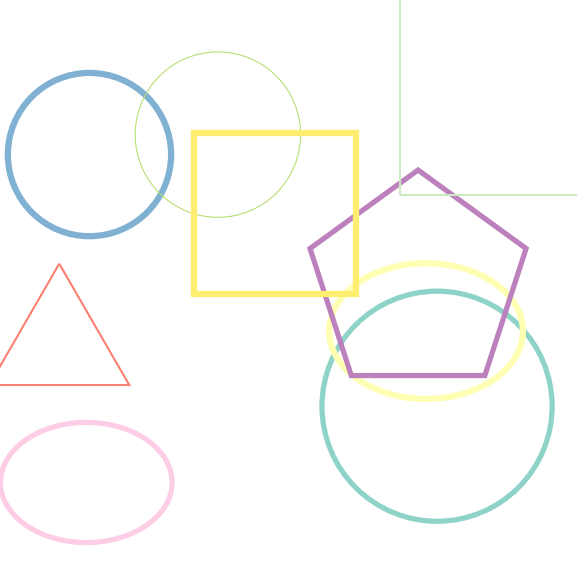[{"shape": "circle", "thickness": 2.5, "radius": 1.0, "center": [0.757, 0.296]}, {"shape": "oval", "thickness": 3, "radius": 0.84, "center": [0.738, 0.426]}, {"shape": "triangle", "thickness": 1, "radius": 0.7, "center": [0.103, 0.402]}, {"shape": "circle", "thickness": 3, "radius": 0.71, "center": [0.155, 0.731]}, {"shape": "circle", "thickness": 0.5, "radius": 0.72, "center": [0.377, 0.766]}, {"shape": "oval", "thickness": 2.5, "radius": 0.74, "center": [0.149, 0.164]}, {"shape": "pentagon", "thickness": 2.5, "radius": 0.98, "center": [0.724, 0.508]}, {"shape": "square", "thickness": 1, "radius": 0.89, "center": [0.872, 0.84]}, {"shape": "square", "thickness": 3, "radius": 0.7, "center": [0.476, 0.63]}]